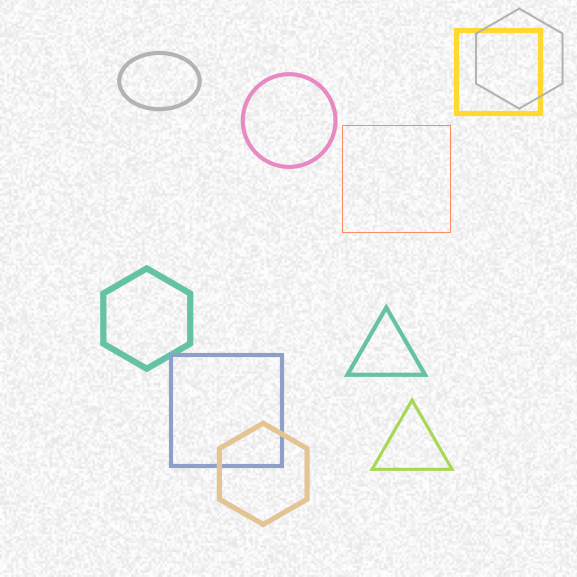[{"shape": "triangle", "thickness": 2, "radius": 0.39, "center": [0.669, 0.389]}, {"shape": "hexagon", "thickness": 3, "radius": 0.43, "center": [0.254, 0.448]}, {"shape": "square", "thickness": 0.5, "radius": 0.46, "center": [0.686, 0.69]}, {"shape": "square", "thickness": 2, "radius": 0.48, "center": [0.392, 0.289]}, {"shape": "circle", "thickness": 2, "radius": 0.4, "center": [0.501, 0.79]}, {"shape": "triangle", "thickness": 1.5, "radius": 0.4, "center": [0.714, 0.226]}, {"shape": "square", "thickness": 2.5, "radius": 0.36, "center": [0.863, 0.876]}, {"shape": "hexagon", "thickness": 2.5, "radius": 0.44, "center": [0.456, 0.179]}, {"shape": "hexagon", "thickness": 1, "radius": 0.43, "center": [0.899, 0.898]}, {"shape": "oval", "thickness": 2, "radius": 0.35, "center": [0.276, 0.859]}]